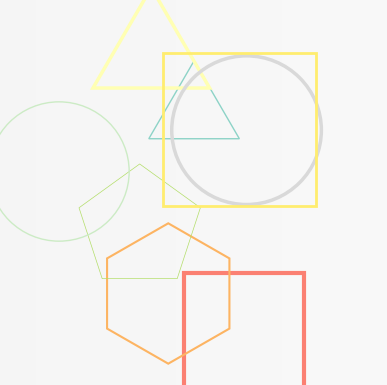[{"shape": "triangle", "thickness": 1, "radius": 0.67, "center": [0.501, 0.707]}, {"shape": "triangle", "thickness": 2.5, "radius": 0.87, "center": [0.39, 0.858]}, {"shape": "square", "thickness": 3, "radius": 0.77, "center": [0.629, 0.137]}, {"shape": "hexagon", "thickness": 1.5, "radius": 0.91, "center": [0.434, 0.238]}, {"shape": "pentagon", "thickness": 0.5, "radius": 0.82, "center": [0.36, 0.409]}, {"shape": "circle", "thickness": 2.5, "radius": 0.97, "center": [0.636, 0.662]}, {"shape": "circle", "thickness": 1, "radius": 0.9, "center": [0.152, 0.555]}, {"shape": "square", "thickness": 2, "radius": 0.99, "center": [0.618, 0.663]}]